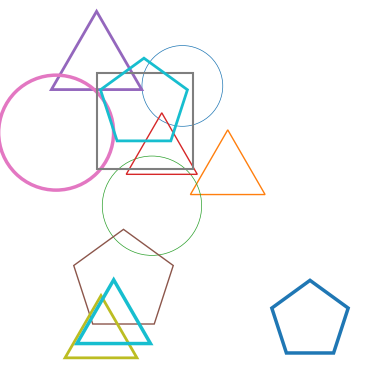[{"shape": "pentagon", "thickness": 2.5, "radius": 0.52, "center": [0.805, 0.168]}, {"shape": "circle", "thickness": 0.5, "radius": 0.52, "center": [0.474, 0.777]}, {"shape": "triangle", "thickness": 1, "radius": 0.56, "center": [0.592, 0.551]}, {"shape": "circle", "thickness": 0.5, "radius": 0.65, "center": [0.395, 0.466]}, {"shape": "triangle", "thickness": 1, "radius": 0.53, "center": [0.42, 0.6]}, {"shape": "triangle", "thickness": 2, "radius": 0.68, "center": [0.251, 0.835]}, {"shape": "pentagon", "thickness": 1, "radius": 0.68, "center": [0.321, 0.268]}, {"shape": "circle", "thickness": 2.5, "radius": 0.75, "center": [0.146, 0.656]}, {"shape": "square", "thickness": 1.5, "radius": 0.62, "center": [0.376, 0.686]}, {"shape": "triangle", "thickness": 2, "radius": 0.54, "center": [0.262, 0.124]}, {"shape": "pentagon", "thickness": 2, "radius": 0.59, "center": [0.374, 0.73]}, {"shape": "triangle", "thickness": 2.5, "radius": 0.55, "center": [0.295, 0.163]}]